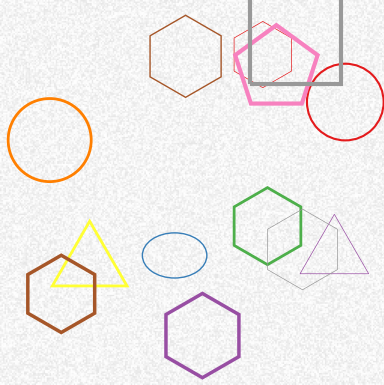[{"shape": "circle", "thickness": 1.5, "radius": 0.5, "center": [0.897, 0.735]}, {"shape": "hexagon", "thickness": 0.5, "radius": 0.43, "center": [0.683, 0.858]}, {"shape": "oval", "thickness": 1, "radius": 0.42, "center": [0.454, 0.337]}, {"shape": "hexagon", "thickness": 2, "radius": 0.5, "center": [0.695, 0.413]}, {"shape": "triangle", "thickness": 0.5, "radius": 0.51, "center": [0.868, 0.34]}, {"shape": "hexagon", "thickness": 2.5, "radius": 0.55, "center": [0.526, 0.128]}, {"shape": "circle", "thickness": 2, "radius": 0.54, "center": [0.129, 0.636]}, {"shape": "triangle", "thickness": 2, "radius": 0.56, "center": [0.233, 0.313]}, {"shape": "hexagon", "thickness": 2.5, "radius": 0.5, "center": [0.159, 0.237]}, {"shape": "hexagon", "thickness": 1, "radius": 0.53, "center": [0.482, 0.854]}, {"shape": "pentagon", "thickness": 3, "radius": 0.56, "center": [0.718, 0.822]}, {"shape": "square", "thickness": 3, "radius": 0.59, "center": [0.767, 0.9]}, {"shape": "hexagon", "thickness": 0.5, "radius": 0.52, "center": [0.786, 0.352]}]